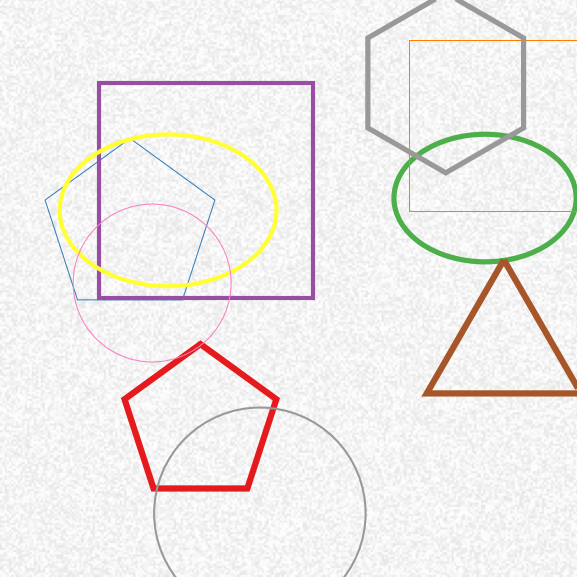[{"shape": "pentagon", "thickness": 3, "radius": 0.69, "center": [0.347, 0.265]}, {"shape": "pentagon", "thickness": 0.5, "radius": 0.77, "center": [0.225, 0.605]}, {"shape": "oval", "thickness": 2.5, "radius": 0.79, "center": [0.84, 0.656]}, {"shape": "square", "thickness": 2, "radius": 0.93, "center": [0.357, 0.669]}, {"shape": "square", "thickness": 0.5, "radius": 0.74, "center": [0.856, 0.782]}, {"shape": "oval", "thickness": 2, "radius": 0.94, "center": [0.291, 0.635]}, {"shape": "triangle", "thickness": 3, "radius": 0.77, "center": [0.872, 0.395]}, {"shape": "circle", "thickness": 0.5, "radius": 0.68, "center": [0.263, 0.509]}, {"shape": "circle", "thickness": 1, "radius": 0.92, "center": [0.45, 0.11]}, {"shape": "hexagon", "thickness": 2.5, "radius": 0.78, "center": [0.772, 0.856]}]